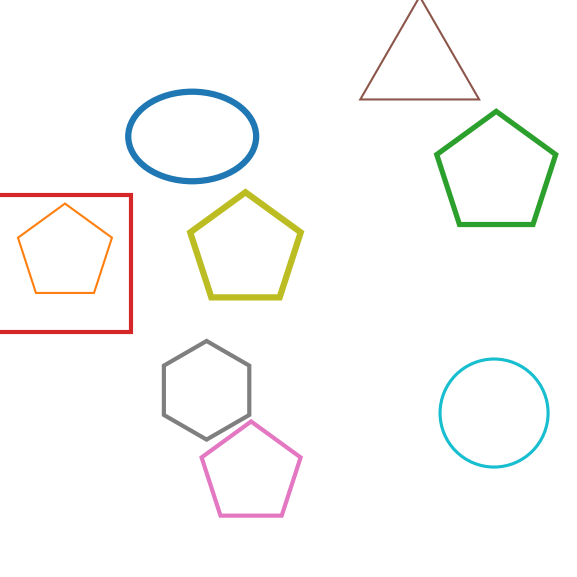[{"shape": "oval", "thickness": 3, "radius": 0.55, "center": [0.333, 0.763]}, {"shape": "pentagon", "thickness": 1, "radius": 0.43, "center": [0.113, 0.561]}, {"shape": "pentagon", "thickness": 2.5, "radius": 0.54, "center": [0.859, 0.698]}, {"shape": "square", "thickness": 2, "radius": 0.59, "center": [0.108, 0.544]}, {"shape": "triangle", "thickness": 1, "radius": 0.59, "center": [0.727, 0.886]}, {"shape": "pentagon", "thickness": 2, "radius": 0.45, "center": [0.435, 0.179]}, {"shape": "hexagon", "thickness": 2, "radius": 0.43, "center": [0.358, 0.323]}, {"shape": "pentagon", "thickness": 3, "radius": 0.5, "center": [0.425, 0.566]}, {"shape": "circle", "thickness": 1.5, "radius": 0.47, "center": [0.856, 0.284]}]